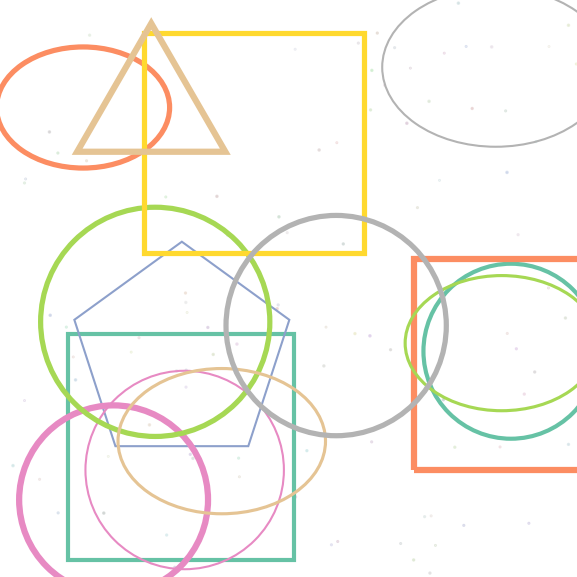[{"shape": "square", "thickness": 2, "radius": 0.98, "center": [0.313, 0.225]}, {"shape": "circle", "thickness": 2, "radius": 0.76, "center": [0.885, 0.391]}, {"shape": "oval", "thickness": 2.5, "radius": 0.75, "center": [0.144, 0.813]}, {"shape": "square", "thickness": 3, "radius": 0.91, "center": [0.9, 0.368]}, {"shape": "pentagon", "thickness": 1, "radius": 0.98, "center": [0.315, 0.385]}, {"shape": "circle", "thickness": 1, "radius": 0.86, "center": [0.32, 0.185]}, {"shape": "circle", "thickness": 3, "radius": 0.82, "center": [0.197, 0.134]}, {"shape": "oval", "thickness": 1.5, "radius": 0.84, "center": [0.869, 0.405]}, {"shape": "circle", "thickness": 2.5, "radius": 0.99, "center": [0.269, 0.442]}, {"shape": "square", "thickness": 2.5, "radius": 0.95, "center": [0.439, 0.752]}, {"shape": "oval", "thickness": 1.5, "radius": 0.9, "center": [0.384, 0.235]}, {"shape": "triangle", "thickness": 3, "radius": 0.74, "center": [0.262, 0.81]}, {"shape": "circle", "thickness": 2.5, "radius": 0.95, "center": [0.582, 0.435]}, {"shape": "oval", "thickness": 1, "radius": 0.98, "center": [0.859, 0.883]}]